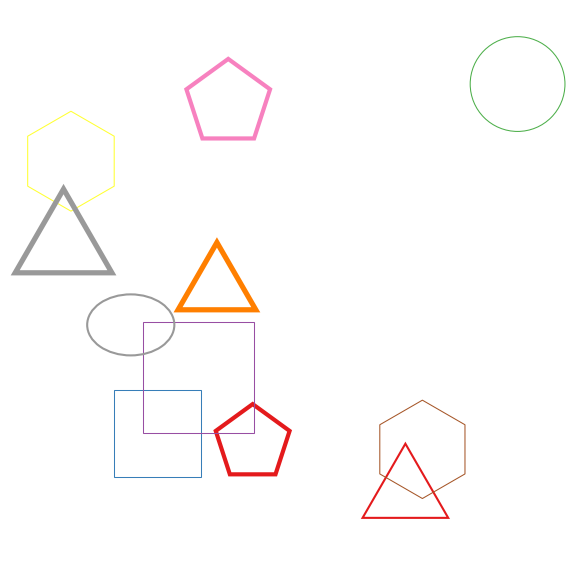[{"shape": "triangle", "thickness": 1, "radius": 0.43, "center": [0.702, 0.145]}, {"shape": "pentagon", "thickness": 2, "radius": 0.34, "center": [0.438, 0.232]}, {"shape": "square", "thickness": 0.5, "radius": 0.38, "center": [0.273, 0.248]}, {"shape": "circle", "thickness": 0.5, "radius": 0.41, "center": [0.896, 0.854]}, {"shape": "square", "thickness": 0.5, "radius": 0.48, "center": [0.344, 0.346]}, {"shape": "triangle", "thickness": 2.5, "radius": 0.39, "center": [0.376, 0.502]}, {"shape": "hexagon", "thickness": 0.5, "radius": 0.43, "center": [0.123, 0.72]}, {"shape": "hexagon", "thickness": 0.5, "radius": 0.43, "center": [0.731, 0.221]}, {"shape": "pentagon", "thickness": 2, "radius": 0.38, "center": [0.395, 0.821]}, {"shape": "triangle", "thickness": 2.5, "radius": 0.48, "center": [0.11, 0.575]}, {"shape": "oval", "thickness": 1, "radius": 0.38, "center": [0.226, 0.437]}]